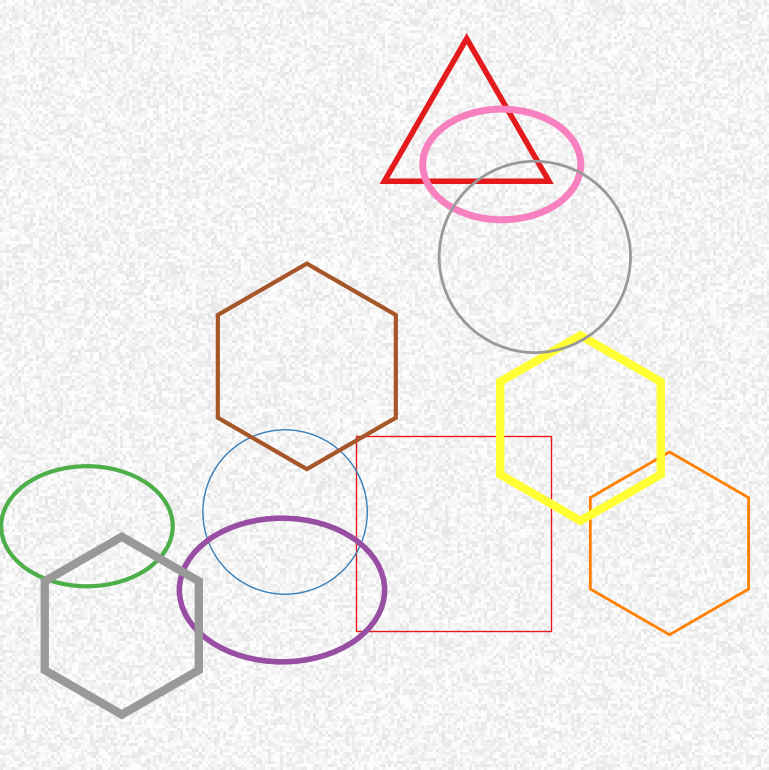[{"shape": "square", "thickness": 0.5, "radius": 0.63, "center": [0.589, 0.308]}, {"shape": "triangle", "thickness": 2, "radius": 0.62, "center": [0.606, 0.826]}, {"shape": "circle", "thickness": 0.5, "radius": 0.53, "center": [0.37, 0.335]}, {"shape": "oval", "thickness": 1.5, "radius": 0.56, "center": [0.113, 0.317]}, {"shape": "oval", "thickness": 2, "radius": 0.67, "center": [0.366, 0.234]}, {"shape": "hexagon", "thickness": 1, "radius": 0.59, "center": [0.869, 0.294]}, {"shape": "hexagon", "thickness": 3, "radius": 0.6, "center": [0.754, 0.444]}, {"shape": "hexagon", "thickness": 1.5, "radius": 0.67, "center": [0.398, 0.524]}, {"shape": "oval", "thickness": 2.5, "radius": 0.51, "center": [0.652, 0.786]}, {"shape": "circle", "thickness": 1, "radius": 0.62, "center": [0.695, 0.666]}, {"shape": "hexagon", "thickness": 3, "radius": 0.58, "center": [0.158, 0.187]}]